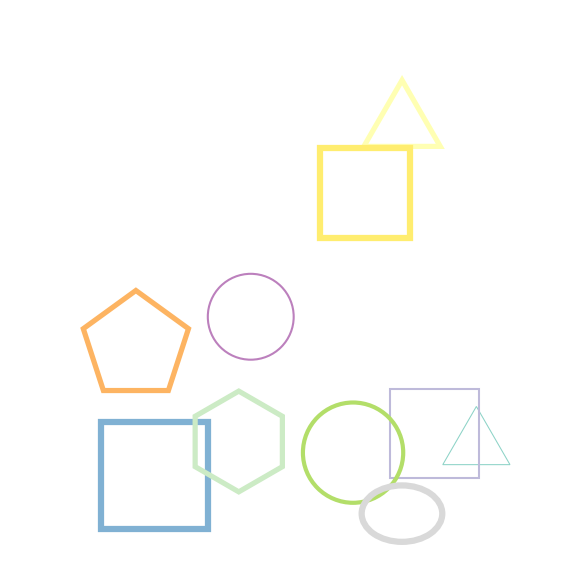[{"shape": "triangle", "thickness": 0.5, "radius": 0.34, "center": [0.825, 0.228]}, {"shape": "triangle", "thickness": 2.5, "radius": 0.38, "center": [0.696, 0.784]}, {"shape": "square", "thickness": 1, "radius": 0.39, "center": [0.752, 0.249]}, {"shape": "square", "thickness": 3, "radius": 0.47, "center": [0.267, 0.176]}, {"shape": "pentagon", "thickness": 2.5, "radius": 0.48, "center": [0.235, 0.4]}, {"shape": "circle", "thickness": 2, "radius": 0.43, "center": [0.611, 0.215]}, {"shape": "oval", "thickness": 3, "radius": 0.35, "center": [0.696, 0.11]}, {"shape": "circle", "thickness": 1, "radius": 0.37, "center": [0.434, 0.451]}, {"shape": "hexagon", "thickness": 2.5, "radius": 0.44, "center": [0.413, 0.235]}, {"shape": "square", "thickness": 3, "radius": 0.39, "center": [0.632, 0.665]}]